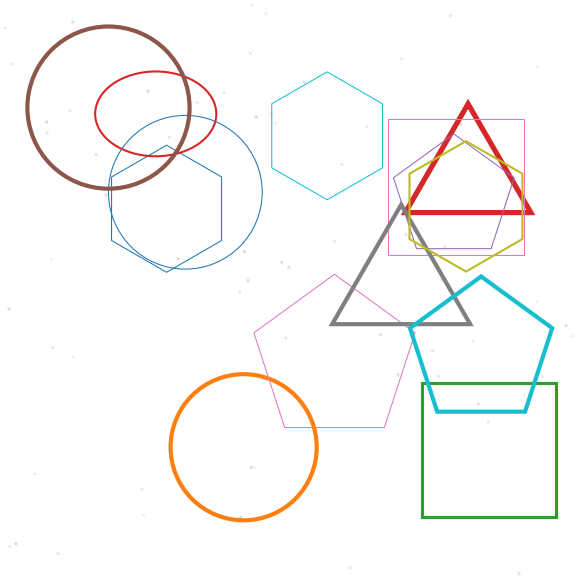[{"shape": "hexagon", "thickness": 0.5, "radius": 0.55, "center": [0.288, 0.638]}, {"shape": "circle", "thickness": 0.5, "radius": 0.67, "center": [0.321, 0.666]}, {"shape": "circle", "thickness": 2, "radius": 0.63, "center": [0.422, 0.225]}, {"shape": "square", "thickness": 1.5, "radius": 0.58, "center": [0.846, 0.22]}, {"shape": "triangle", "thickness": 2.5, "radius": 0.63, "center": [0.81, 0.694]}, {"shape": "oval", "thickness": 1, "radius": 0.52, "center": [0.27, 0.802]}, {"shape": "pentagon", "thickness": 0.5, "radius": 0.55, "center": [0.786, 0.657]}, {"shape": "circle", "thickness": 2, "radius": 0.7, "center": [0.188, 0.813]}, {"shape": "pentagon", "thickness": 0.5, "radius": 0.73, "center": [0.579, 0.377]}, {"shape": "square", "thickness": 0.5, "radius": 0.59, "center": [0.789, 0.675]}, {"shape": "triangle", "thickness": 2, "radius": 0.69, "center": [0.695, 0.507]}, {"shape": "hexagon", "thickness": 1, "radius": 0.56, "center": [0.807, 0.642]}, {"shape": "hexagon", "thickness": 0.5, "radius": 0.55, "center": [0.567, 0.764]}, {"shape": "pentagon", "thickness": 2, "radius": 0.65, "center": [0.833, 0.391]}]